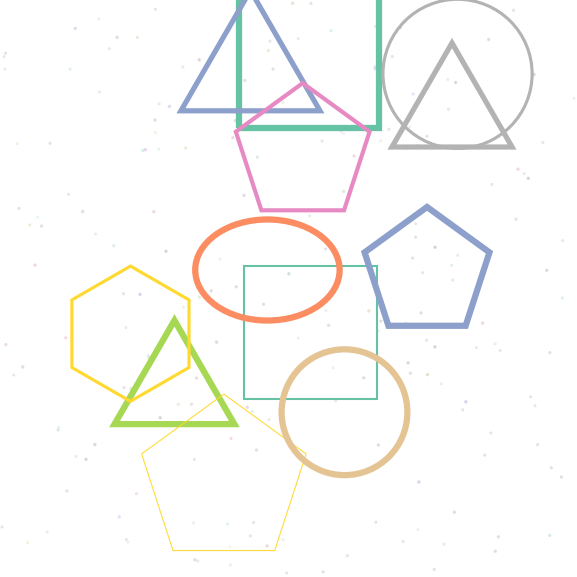[{"shape": "square", "thickness": 3, "radius": 0.61, "center": [0.535, 0.9]}, {"shape": "square", "thickness": 1, "radius": 0.58, "center": [0.538, 0.424]}, {"shape": "oval", "thickness": 3, "radius": 0.63, "center": [0.463, 0.532]}, {"shape": "pentagon", "thickness": 3, "radius": 0.57, "center": [0.739, 0.527]}, {"shape": "triangle", "thickness": 2.5, "radius": 0.7, "center": [0.434, 0.877]}, {"shape": "pentagon", "thickness": 2, "radius": 0.61, "center": [0.524, 0.733]}, {"shape": "triangle", "thickness": 3, "radius": 0.6, "center": [0.302, 0.325]}, {"shape": "hexagon", "thickness": 1.5, "radius": 0.59, "center": [0.226, 0.421]}, {"shape": "pentagon", "thickness": 0.5, "radius": 0.75, "center": [0.388, 0.167]}, {"shape": "circle", "thickness": 3, "radius": 0.54, "center": [0.597, 0.285]}, {"shape": "circle", "thickness": 1.5, "radius": 0.65, "center": [0.792, 0.871]}, {"shape": "triangle", "thickness": 2.5, "radius": 0.6, "center": [0.783, 0.805]}]